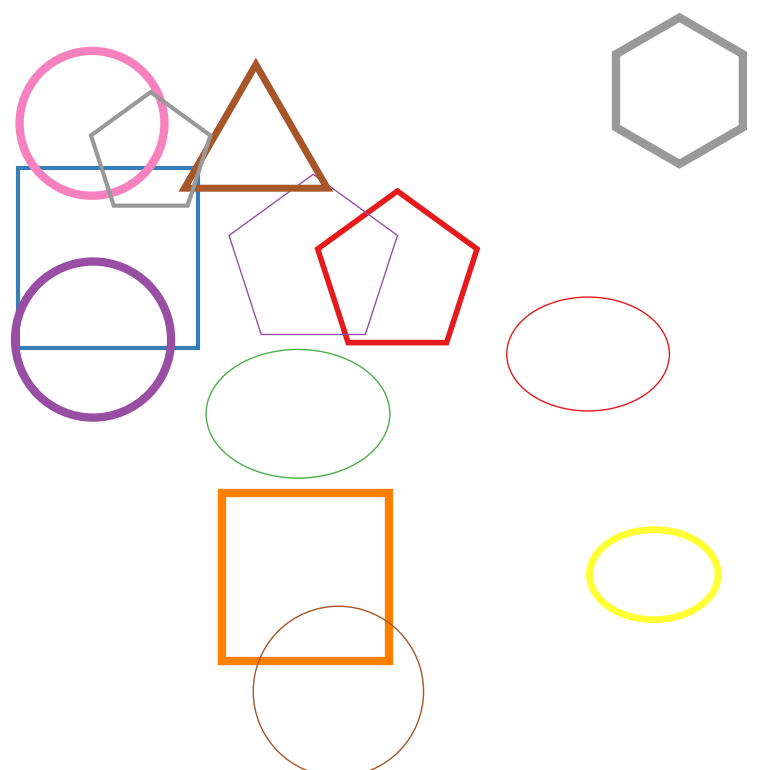[{"shape": "oval", "thickness": 0.5, "radius": 0.53, "center": [0.764, 0.54]}, {"shape": "pentagon", "thickness": 2, "radius": 0.54, "center": [0.516, 0.643]}, {"shape": "square", "thickness": 1.5, "radius": 0.58, "center": [0.14, 0.665]}, {"shape": "oval", "thickness": 0.5, "radius": 0.6, "center": [0.387, 0.463]}, {"shape": "circle", "thickness": 3, "radius": 0.51, "center": [0.121, 0.559]}, {"shape": "pentagon", "thickness": 0.5, "radius": 0.58, "center": [0.407, 0.659]}, {"shape": "square", "thickness": 3, "radius": 0.54, "center": [0.397, 0.251]}, {"shape": "oval", "thickness": 2.5, "radius": 0.42, "center": [0.849, 0.254]}, {"shape": "triangle", "thickness": 2.5, "radius": 0.54, "center": [0.332, 0.809]}, {"shape": "circle", "thickness": 0.5, "radius": 0.55, "center": [0.439, 0.102]}, {"shape": "circle", "thickness": 3, "radius": 0.47, "center": [0.12, 0.84]}, {"shape": "hexagon", "thickness": 3, "radius": 0.48, "center": [0.882, 0.882]}, {"shape": "pentagon", "thickness": 1.5, "radius": 0.41, "center": [0.196, 0.799]}]